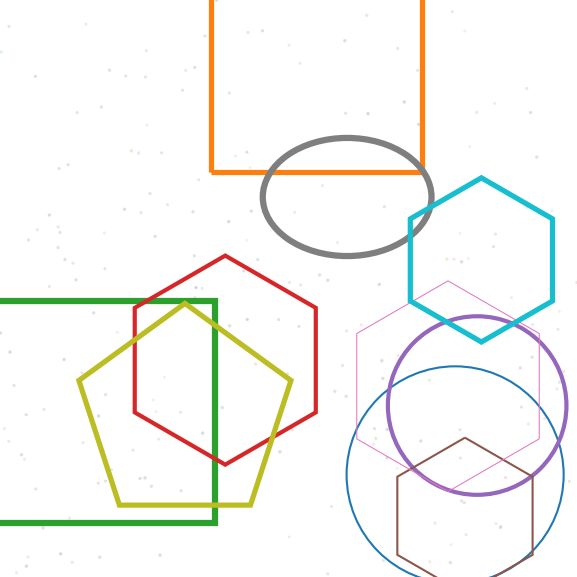[{"shape": "circle", "thickness": 1, "radius": 0.94, "center": [0.788, 0.177]}, {"shape": "square", "thickness": 2.5, "radius": 0.92, "center": [0.548, 0.884]}, {"shape": "square", "thickness": 3, "radius": 0.96, "center": [0.18, 0.285]}, {"shape": "hexagon", "thickness": 2, "radius": 0.9, "center": [0.39, 0.376]}, {"shape": "circle", "thickness": 2, "radius": 0.77, "center": [0.826, 0.297]}, {"shape": "hexagon", "thickness": 1, "radius": 0.68, "center": [0.805, 0.106]}, {"shape": "hexagon", "thickness": 0.5, "radius": 0.91, "center": [0.776, 0.33]}, {"shape": "oval", "thickness": 3, "radius": 0.73, "center": [0.601, 0.658]}, {"shape": "pentagon", "thickness": 2.5, "radius": 0.97, "center": [0.32, 0.281]}, {"shape": "hexagon", "thickness": 2.5, "radius": 0.71, "center": [0.834, 0.549]}]